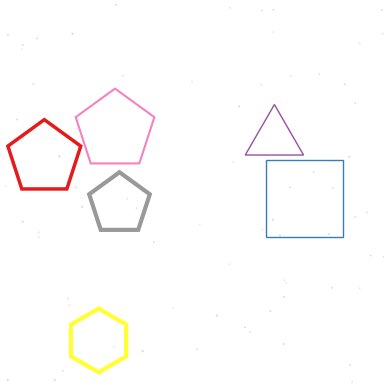[{"shape": "pentagon", "thickness": 2.5, "radius": 0.5, "center": [0.115, 0.59]}, {"shape": "square", "thickness": 1, "radius": 0.5, "center": [0.791, 0.485]}, {"shape": "triangle", "thickness": 1, "radius": 0.44, "center": [0.713, 0.641]}, {"shape": "hexagon", "thickness": 3, "radius": 0.41, "center": [0.256, 0.116]}, {"shape": "pentagon", "thickness": 1.5, "radius": 0.54, "center": [0.299, 0.662]}, {"shape": "pentagon", "thickness": 3, "radius": 0.41, "center": [0.31, 0.47]}]